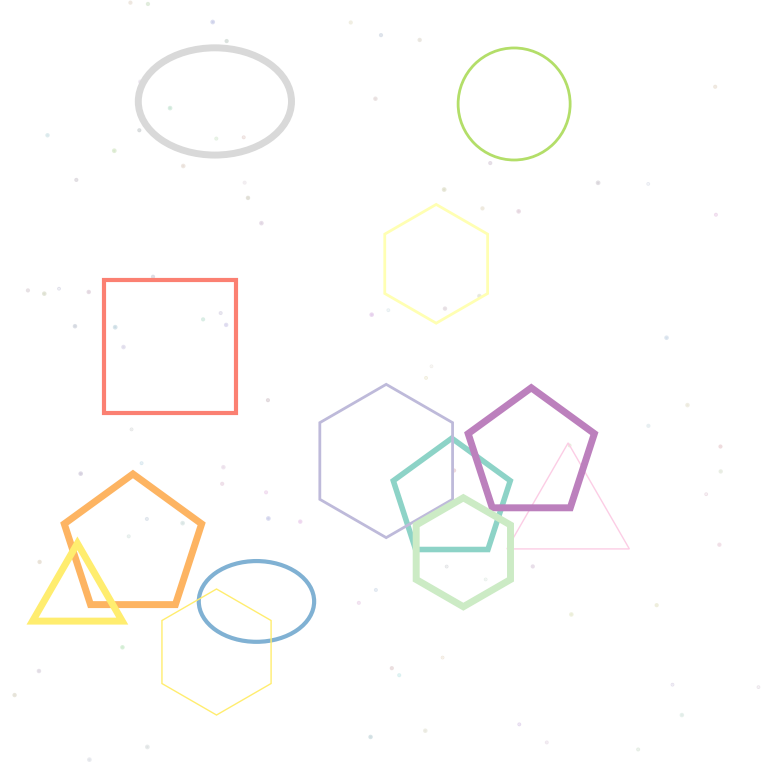[{"shape": "pentagon", "thickness": 2, "radius": 0.4, "center": [0.587, 0.351]}, {"shape": "hexagon", "thickness": 1, "radius": 0.39, "center": [0.566, 0.657]}, {"shape": "hexagon", "thickness": 1, "radius": 0.5, "center": [0.502, 0.401]}, {"shape": "square", "thickness": 1.5, "radius": 0.43, "center": [0.221, 0.55]}, {"shape": "oval", "thickness": 1.5, "radius": 0.37, "center": [0.333, 0.219]}, {"shape": "pentagon", "thickness": 2.5, "radius": 0.47, "center": [0.173, 0.291]}, {"shape": "circle", "thickness": 1, "radius": 0.36, "center": [0.668, 0.865]}, {"shape": "triangle", "thickness": 0.5, "radius": 0.46, "center": [0.738, 0.333]}, {"shape": "oval", "thickness": 2.5, "radius": 0.5, "center": [0.279, 0.868]}, {"shape": "pentagon", "thickness": 2.5, "radius": 0.43, "center": [0.69, 0.41]}, {"shape": "hexagon", "thickness": 2.5, "radius": 0.35, "center": [0.602, 0.283]}, {"shape": "triangle", "thickness": 2.5, "radius": 0.34, "center": [0.101, 0.227]}, {"shape": "hexagon", "thickness": 0.5, "radius": 0.41, "center": [0.281, 0.153]}]